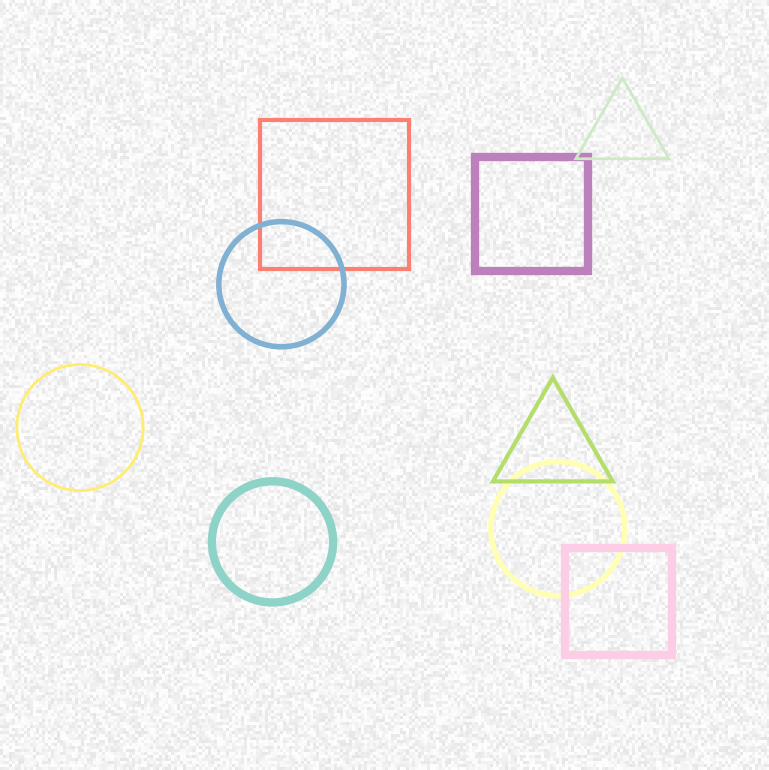[{"shape": "circle", "thickness": 3, "radius": 0.39, "center": [0.354, 0.296]}, {"shape": "circle", "thickness": 2, "radius": 0.44, "center": [0.725, 0.313]}, {"shape": "square", "thickness": 1.5, "radius": 0.48, "center": [0.434, 0.748]}, {"shape": "circle", "thickness": 2, "radius": 0.41, "center": [0.366, 0.631]}, {"shape": "triangle", "thickness": 1.5, "radius": 0.45, "center": [0.718, 0.42]}, {"shape": "square", "thickness": 3, "radius": 0.35, "center": [0.803, 0.219]}, {"shape": "square", "thickness": 3, "radius": 0.37, "center": [0.69, 0.722]}, {"shape": "triangle", "thickness": 1, "radius": 0.35, "center": [0.808, 0.829]}, {"shape": "circle", "thickness": 1, "radius": 0.41, "center": [0.104, 0.445]}]